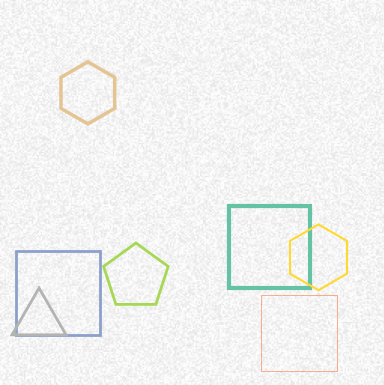[{"shape": "square", "thickness": 3, "radius": 0.53, "center": [0.7, 0.359]}, {"shape": "square", "thickness": 0.5, "radius": 0.5, "center": [0.776, 0.135]}, {"shape": "square", "thickness": 2, "radius": 0.55, "center": [0.151, 0.238]}, {"shape": "pentagon", "thickness": 2, "radius": 0.44, "center": [0.353, 0.281]}, {"shape": "hexagon", "thickness": 1.5, "radius": 0.43, "center": [0.827, 0.332]}, {"shape": "hexagon", "thickness": 2.5, "radius": 0.4, "center": [0.228, 0.759]}, {"shape": "triangle", "thickness": 2, "radius": 0.4, "center": [0.101, 0.171]}]